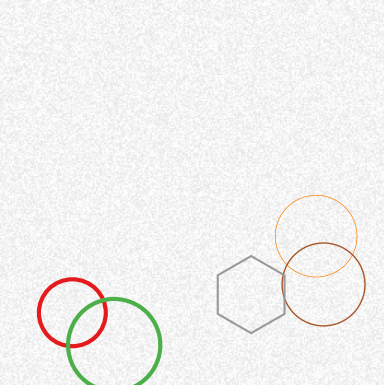[{"shape": "circle", "thickness": 3, "radius": 0.43, "center": [0.188, 0.188]}, {"shape": "circle", "thickness": 3, "radius": 0.6, "center": [0.297, 0.104]}, {"shape": "circle", "thickness": 0.5, "radius": 0.53, "center": [0.821, 0.387]}, {"shape": "circle", "thickness": 1, "radius": 0.54, "center": [0.84, 0.261]}, {"shape": "hexagon", "thickness": 1.5, "radius": 0.5, "center": [0.652, 0.235]}]